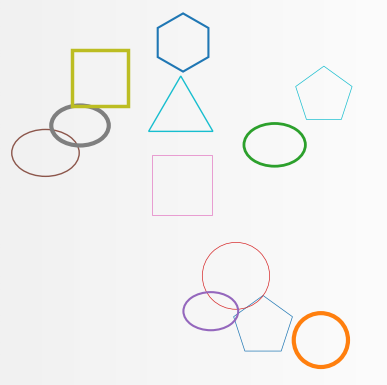[{"shape": "hexagon", "thickness": 1.5, "radius": 0.38, "center": [0.472, 0.89]}, {"shape": "pentagon", "thickness": 0.5, "radius": 0.4, "center": [0.679, 0.153]}, {"shape": "circle", "thickness": 3, "radius": 0.35, "center": [0.828, 0.117]}, {"shape": "oval", "thickness": 2, "radius": 0.4, "center": [0.709, 0.624]}, {"shape": "circle", "thickness": 0.5, "radius": 0.43, "center": [0.609, 0.284]}, {"shape": "oval", "thickness": 1.5, "radius": 0.35, "center": [0.544, 0.192]}, {"shape": "oval", "thickness": 1, "radius": 0.44, "center": [0.117, 0.603]}, {"shape": "square", "thickness": 0.5, "radius": 0.39, "center": [0.47, 0.52]}, {"shape": "oval", "thickness": 3, "radius": 0.37, "center": [0.207, 0.674]}, {"shape": "square", "thickness": 2.5, "radius": 0.36, "center": [0.259, 0.797]}, {"shape": "triangle", "thickness": 1, "radius": 0.48, "center": [0.466, 0.707]}, {"shape": "pentagon", "thickness": 0.5, "radius": 0.38, "center": [0.836, 0.752]}]